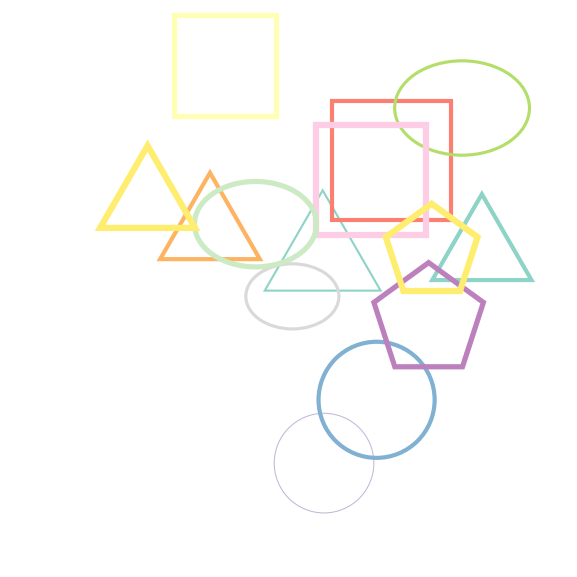[{"shape": "triangle", "thickness": 2, "radius": 0.5, "center": [0.834, 0.564]}, {"shape": "triangle", "thickness": 1, "radius": 0.58, "center": [0.559, 0.554]}, {"shape": "square", "thickness": 2.5, "radius": 0.44, "center": [0.39, 0.886]}, {"shape": "circle", "thickness": 0.5, "radius": 0.43, "center": [0.561, 0.197]}, {"shape": "square", "thickness": 2, "radius": 0.52, "center": [0.677, 0.721]}, {"shape": "circle", "thickness": 2, "radius": 0.5, "center": [0.652, 0.307]}, {"shape": "triangle", "thickness": 2, "radius": 0.5, "center": [0.364, 0.6]}, {"shape": "oval", "thickness": 1.5, "radius": 0.58, "center": [0.8, 0.812]}, {"shape": "square", "thickness": 3, "radius": 0.48, "center": [0.643, 0.688]}, {"shape": "oval", "thickness": 1.5, "radius": 0.4, "center": [0.506, 0.486]}, {"shape": "pentagon", "thickness": 2.5, "radius": 0.5, "center": [0.742, 0.445]}, {"shape": "oval", "thickness": 2.5, "radius": 0.53, "center": [0.442, 0.611]}, {"shape": "triangle", "thickness": 3, "radius": 0.47, "center": [0.256, 0.652]}, {"shape": "pentagon", "thickness": 3, "radius": 0.42, "center": [0.748, 0.563]}]